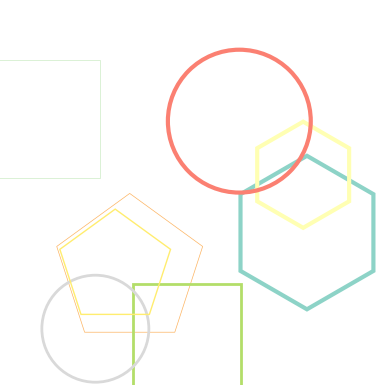[{"shape": "hexagon", "thickness": 3, "radius": 1.0, "center": [0.797, 0.396]}, {"shape": "hexagon", "thickness": 3, "radius": 0.69, "center": [0.787, 0.546]}, {"shape": "circle", "thickness": 3, "radius": 0.93, "center": [0.622, 0.685]}, {"shape": "pentagon", "thickness": 0.5, "radius": 1.0, "center": [0.337, 0.298]}, {"shape": "square", "thickness": 2, "radius": 0.7, "center": [0.485, 0.122]}, {"shape": "circle", "thickness": 2, "radius": 0.69, "center": [0.248, 0.146]}, {"shape": "square", "thickness": 0.5, "radius": 0.77, "center": [0.106, 0.69]}, {"shape": "pentagon", "thickness": 1, "radius": 0.76, "center": [0.299, 0.306]}]